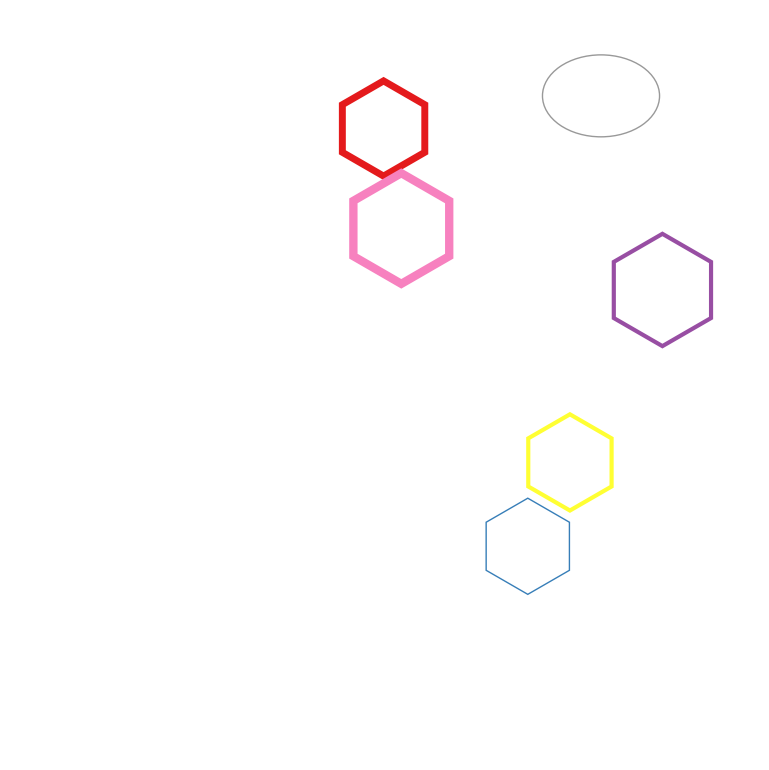[{"shape": "hexagon", "thickness": 2.5, "radius": 0.31, "center": [0.498, 0.833]}, {"shape": "hexagon", "thickness": 0.5, "radius": 0.31, "center": [0.685, 0.291]}, {"shape": "hexagon", "thickness": 1.5, "radius": 0.36, "center": [0.86, 0.623]}, {"shape": "hexagon", "thickness": 1.5, "radius": 0.31, "center": [0.74, 0.399]}, {"shape": "hexagon", "thickness": 3, "radius": 0.36, "center": [0.521, 0.703]}, {"shape": "oval", "thickness": 0.5, "radius": 0.38, "center": [0.781, 0.876]}]